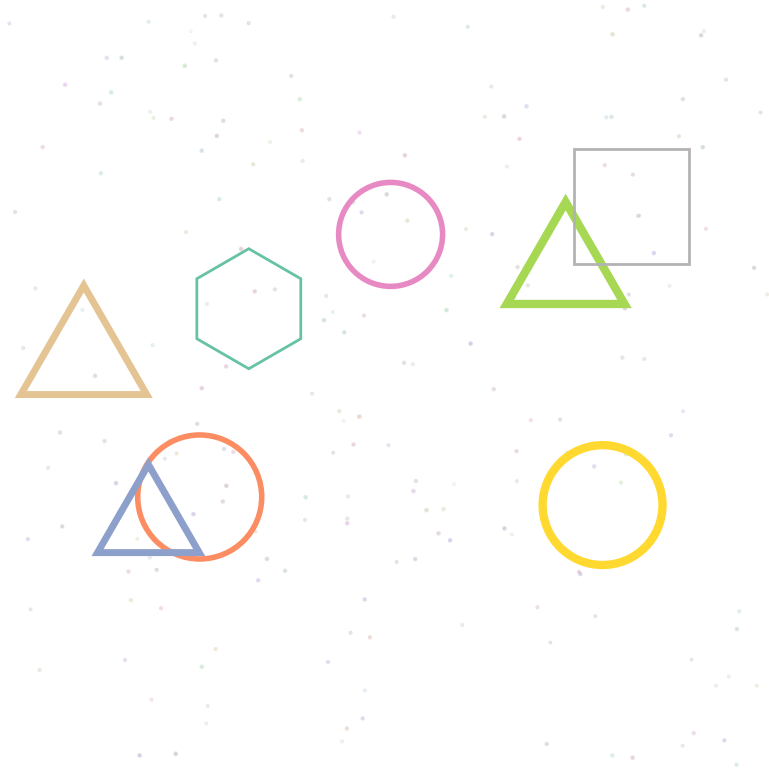[{"shape": "hexagon", "thickness": 1, "radius": 0.39, "center": [0.323, 0.599]}, {"shape": "circle", "thickness": 2, "radius": 0.4, "center": [0.259, 0.355]}, {"shape": "triangle", "thickness": 2.5, "radius": 0.38, "center": [0.193, 0.32]}, {"shape": "circle", "thickness": 2, "radius": 0.34, "center": [0.507, 0.696]}, {"shape": "triangle", "thickness": 3, "radius": 0.44, "center": [0.735, 0.649]}, {"shape": "circle", "thickness": 3, "radius": 0.39, "center": [0.783, 0.344]}, {"shape": "triangle", "thickness": 2.5, "radius": 0.47, "center": [0.109, 0.535]}, {"shape": "square", "thickness": 1, "radius": 0.37, "center": [0.82, 0.732]}]